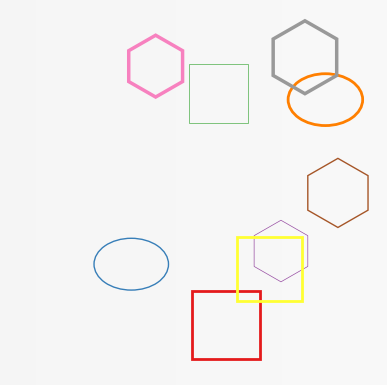[{"shape": "square", "thickness": 2, "radius": 0.44, "center": [0.582, 0.156]}, {"shape": "oval", "thickness": 1, "radius": 0.48, "center": [0.339, 0.314]}, {"shape": "square", "thickness": 0.5, "radius": 0.38, "center": [0.564, 0.757]}, {"shape": "hexagon", "thickness": 0.5, "radius": 0.4, "center": [0.725, 0.348]}, {"shape": "oval", "thickness": 2, "radius": 0.48, "center": [0.84, 0.741]}, {"shape": "square", "thickness": 2, "radius": 0.42, "center": [0.696, 0.301]}, {"shape": "hexagon", "thickness": 1, "radius": 0.45, "center": [0.872, 0.499]}, {"shape": "hexagon", "thickness": 2.5, "radius": 0.4, "center": [0.402, 0.828]}, {"shape": "hexagon", "thickness": 2.5, "radius": 0.47, "center": [0.787, 0.851]}]